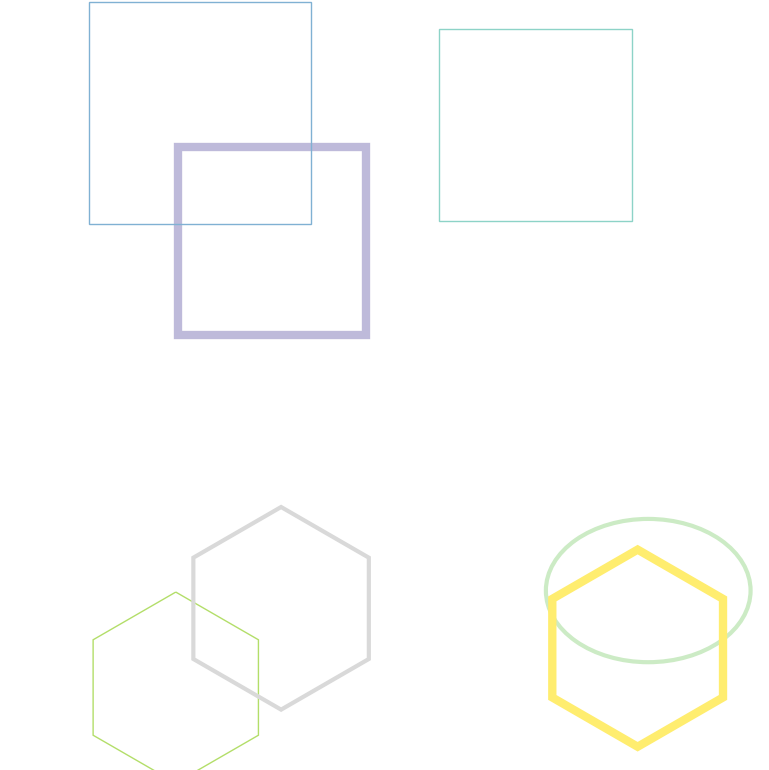[{"shape": "square", "thickness": 0.5, "radius": 0.62, "center": [0.695, 0.837]}, {"shape": "square", "thickness": 3, "radius": 0.61, "center": [0.353, 0.687]}, {"shape": "square", "thickness": 0.5, "radius": 0.72, "center": [0.26, 0.853]}, {"shape": "hexagon", "thickness": 0.5, "radius": 0.62, "center": [0.228, 0.107]}, {"shape": "hexagon", "thickness": 1.5, "radius": 0.66, "center": [0.365, 0.21]}, {"shape": "oval", "thickness": 1.5, "radius": 0.66, "center": [0.842, 0.233]}, {"shape": "hexagon", "thickness": 3, "radius": 0.64, "center": [0.828, 0.158]}]